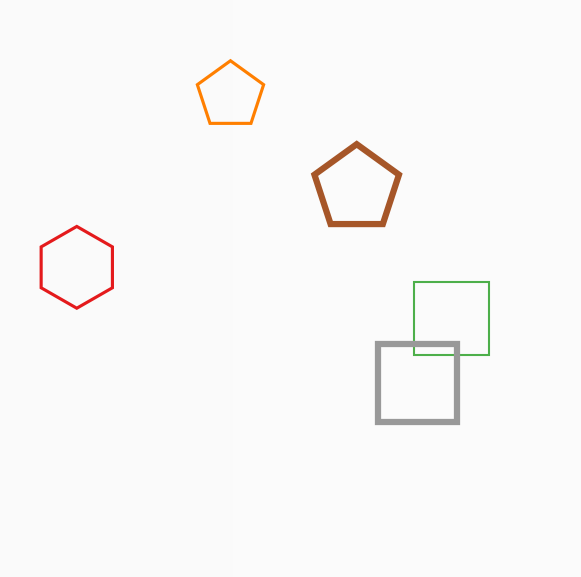[{"shape": "hexagon", "thickness": 1.5, "radius": 0.35, "center": [0.132, 0.536]}, {"shape": "square", "thickness": 1, "radius": 0.32, "center": [0.777, 0.448]}, {"shape": "pentagon", "thickness": 1.5, "radius": 0.3, "center": [0.397, 0.834]}, {"shape": "pentagon", "thickness": 3, "radius": 0.38, "center": [0.614, 0.673]}, {"shape": "square", "thickness": 3, "radius": 0.34, "center": [0.718, 0.336]}]